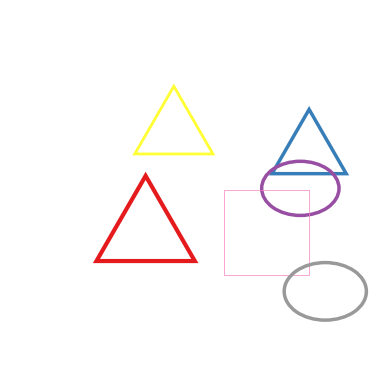[{"shape": "triangle", "thickness": 3, "radius": 0.74, "center": [0.378, 0.396]}, {"shape": "triangle", "thickness": 2.5, "radius": 0.56, "center": [0.803, 0.605]}, {"shape": "oval", "thickness": 2.5, "radius": 0.5, "center": [0.78, 0.511]}, {"shape": "triangle", "thickness": 2, "radius": 0.59, "center": [0.452, 0.659]}, {"shape": "square", "thickness": 0.5, "radius": 0.55, "center": [0.692, 0.396]}, {"shape": "oval", "thickness": 2.5, "radius": 0.53, "center": [0.845, 0.243]}]